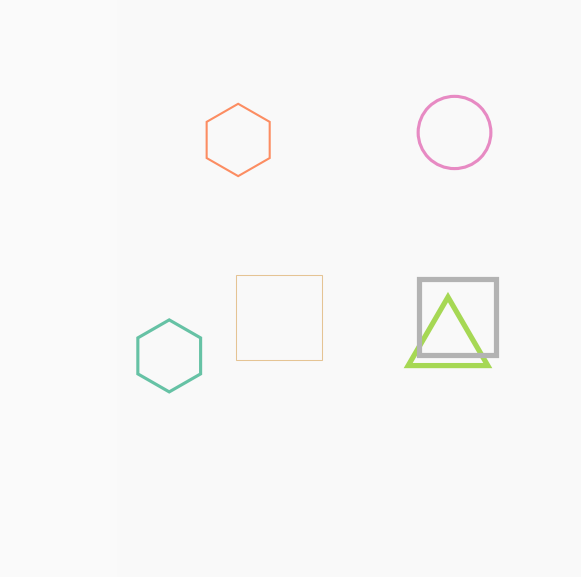[{"shape": "hexagon", "thickness": 1.5, "radius": 0.31, "center": [0.291, 0.383]}, {"shape": "hexagon", "thickness": 1, "radius": 0.31, "center": [0.41, 0.757]}, {"shape": "circle", "thickness": 1.5, "radius": 0.31, "center": [0.782, 0.77]}, {"shape": "triangle", "thickness": 2.5, "radius": 0.4, "center": [0.771, 0.406]}, {"shape": "square", "thickness": 0.5, "radius": 0.37, "center": [0.481, 0.45]}, {"shape": "square", "thickness": 2.5, "radius": 0.33, "center": [0.787, 0.45]}]